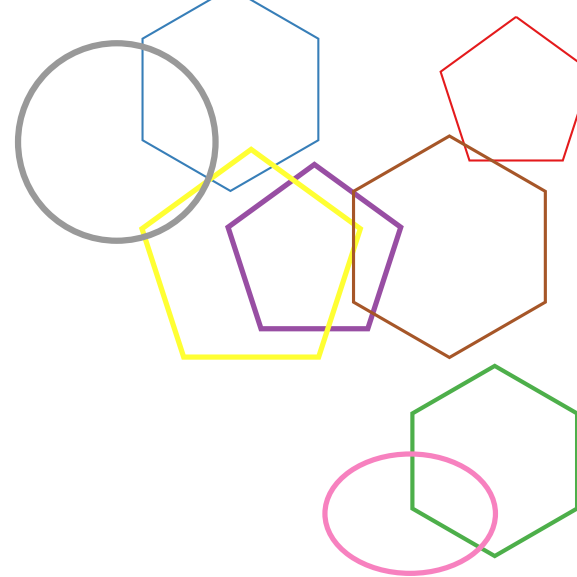[{"shape": "pentagon", "thickness": 1, "radius": 0.69, "center": [0.894, 0.832]}, {"shape": "hexagon", "thickness": 1, "radius": 0.88, "center": [0.399, 0.844]}, {"shape": "hexagon", "thickness": 2, "radius": 0.82, "center": [0.857, 0.201]}, {"shape": "pentagon", "thickness": 2.5, "radius": 0.79, "center": [0.544, 0.557]}, {"shape": "pentagon", "thickness": 2.5, "radius": 0.99, "center": [0.435, 0.542]}, {"shape": "hexagon", "thickness": 1.5, "radius": 0.96, "center": [0.778, 0.572]}, {"shape": "oval", "thickness": 2.5, "radius": 0.74, "center": [0.71, 0.11]}, {"shape": "circle", "thickness": 3, "radius": 0.85, "center": [0.202, 0.753]}]